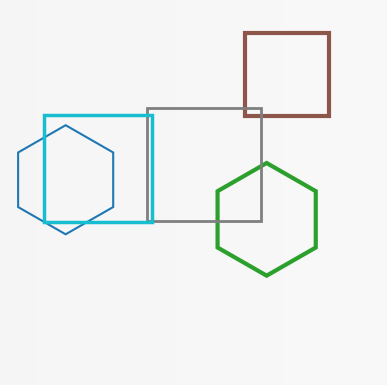[{"shape": "hexagon", "thickness": 1.5, "radius": 0.71, "center": [0.169, 0.533]}, {"shape": "hexagon", "thickness": 3, "radius": 0.73, "center": [0.688, 0.43]}, {"shape": "square", "thickness": 3, "radius": 0.54, "center": [0.741, 0.806]}, {"shape": "square", "thickness": 2, "radius": 0.73, "center": [0.527, 0.572]}, {"shape": "square", "thickness": 2.5, "radius": 0.7, "center": [0.252, 0.562]}]